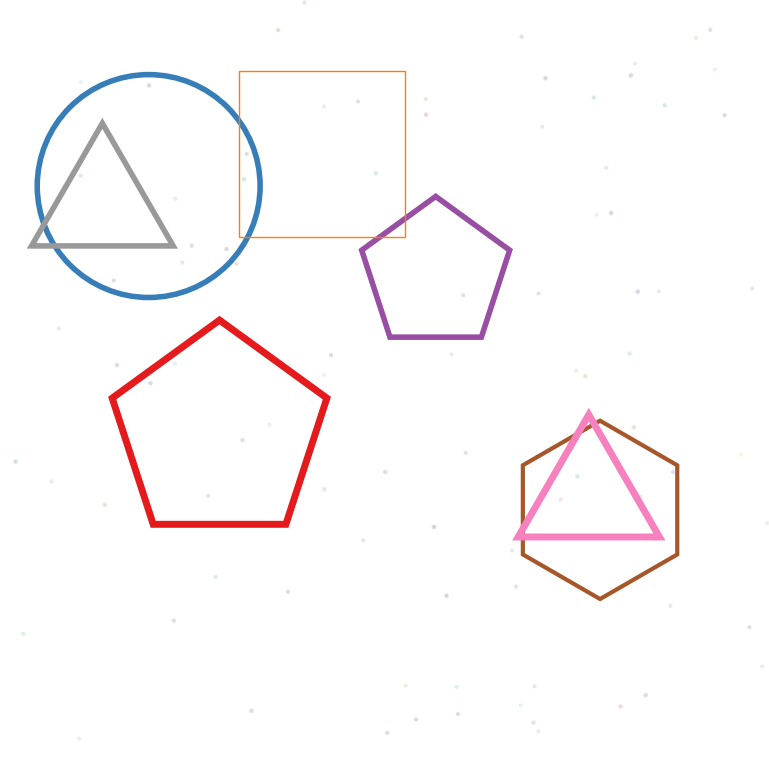[{"shape": "pentagon", "thickness": 2.5, "radius": 0.73, "center": [0.285, 0.438]}, {"shape": "circle", "thickness": 2, "radius": 0.72, "center": [0.193, 0.758]}, {"shape": "pentagon", "thickness": 2, "radius": 0.51, "center": [0.566, 0.644]}, {"shape": "square", "thickness": 0.5, "radius": 0.54, "center": [0.419, 0.8]}, {"shape": "hexagon", "thickness": 1.5, "radius": 0.58, "center": [0.779, 0.338]}, {"shape": "triangle", "thickness": 2.5, "radius": 0.53, "center": [0.765, 0.356]}, {"shape": "triangle", "thickness": 2, "radius": 0.53, "center": [0.133, 0.734]}]